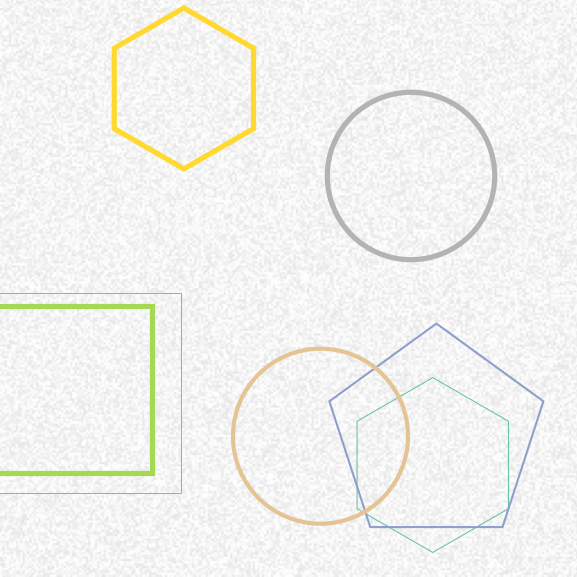[{"shape": "hexagon", "thickness": 0.5, "radius": 0.76, "center": [0.749, 0.194]}, {"shape": "square", "thickness": 0.5, "radius": 0.87, "center": [0.14, 0.319]}, {"shape": "pentagon", "thickness": 1, "radius": 0.97, "center": [0.756, 0.244]}, {"shape": "square", "thickness": 2.5, "radius": 0.72, "center": [0.119, 0.325]}, {"shape": "hexagon", "thickness": 2.5, "radius": 0.7, "center": [0.318, 0.846]}, {"shape": "circle", "thickness": 2, "radius": 0.76, "center": [0.555, 0.244]}, {"shape": "circle", "thickness": 2.5, "radius": 0.72, "center": [0.712, 0.694]}]